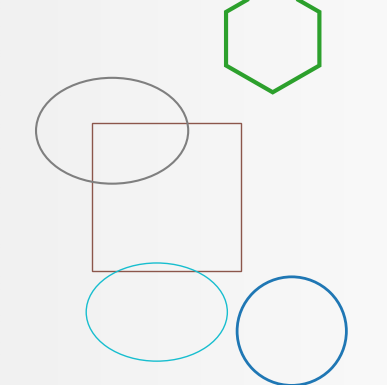[{"shape": "circle", "thickness": 2, "radius": 0.7, "center": [0.753, 0.14]}, {"shape": "hexagon", "thickness": 3, "radius": 0.7, "center": [0.704, 0.899]}, {"shape": "square", "thickness": 1, "radius": 0.96, "center": [0.43, 0.487]}, {"shape": "oval", "thickness": 1.5, "radius": 0.98, "center": [0.289, 0.66]}, {"shape": "oval", "thickness": 1, "radius": 0.91, "center": [0.405, 0.189]}]